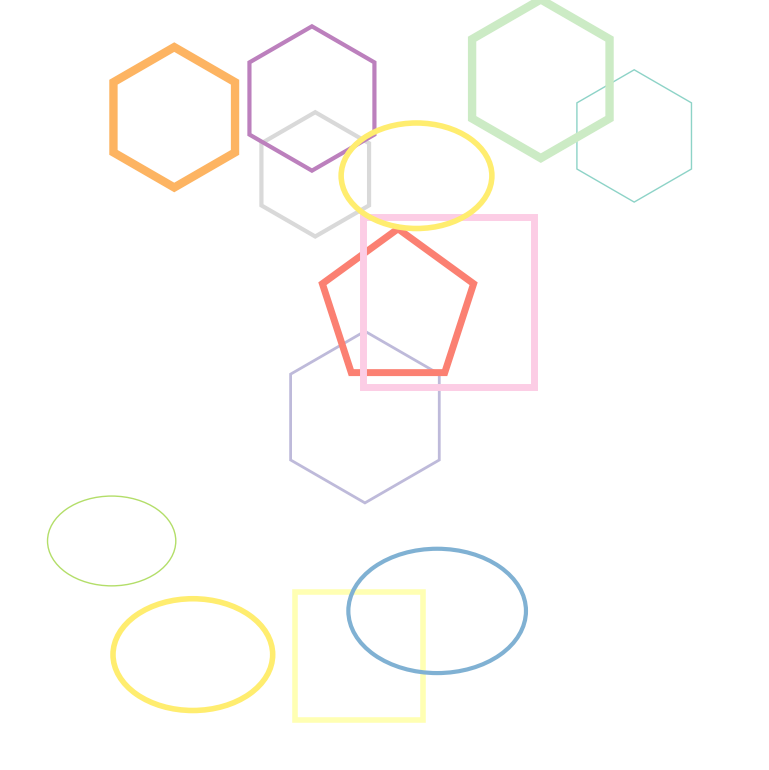[{"shape": "hexagon", "thickness": 0.5, "radius": 0.43, "center": [0.824, 0.823]}, {"shape": "square", "thickness": 2, "radius": 0.42, "center": [0.466, 0.148]}, {"shape": "hexagon", "thickness": 1, "radius": 0.56, "center": [0.474, 0.458]}, {"shape": "pentagon", "thickness": 2.5, "radius": 0.52, "center": [0.517, 0.6]}, {"shape": "oval", "thickness": 1.5, "radius": 0.58, "center": [0.568, 0.207]}, {"shape": "hexagon", "thickness": 3, "radius": 0.46, "center": [0.226, 0.848]}, {"shape": "oval", "thickness": 0.5, "radius": 0.42, "center": [0.145, 0.297]}, {"shape": "square", "thickness": 2.5, "radius": 0.55, "center": [0.583, 0.608]}, {"shape": "hexagon", "thickness": 1.5, "radius": 0.4, "center": [0.409, 0.774]}, {"shape": "hexagon", "thickness": 1.5, "radius": 0.47, "center": [0.405, 0.872]}, {"shape": "hexagon", "thickness": 3, "radius": 0.52, "center": [0.702, 0.898]}, {"shape": "oval", "thickness": 2, "radius": 0.52, "center": [0.25, 0.15]}, {"shape": "oval", "thickness": 2, "radius": 0.49, "center": [0.541, 0.772]}]